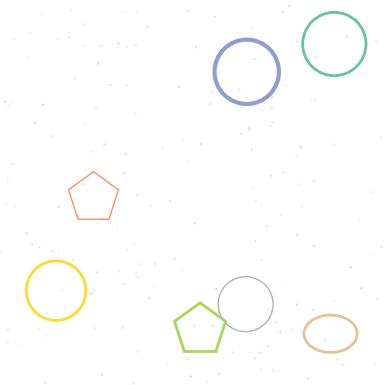[{"shape": "circle", "thickness": 2, "radius": 0.41, "center": [0.868, 0.886]}, {"shape": "pentagon", "thickness": 1, "radius": 0.34, "center": [0.243, 0.486]}, {"shape": "circle", "thickness": 3, "radius": 0.42, "center": [0.641, 0.813]}, {"shape": "pentagon", "thickness": 2, "radius": 0.35, "center": [0.52, 0.144]}, {"shape": "circle", "thickness": 2, "radius": 0.39, "center": [0.146, 0.245]}, {"shape": "oval", "thickness": 2, "radius": 0.35, "center": [0.859, 0.133]}, {"shape": "circle", "thickness": 1, "radius": 0.36, "center": [0.638, 0.21]}]